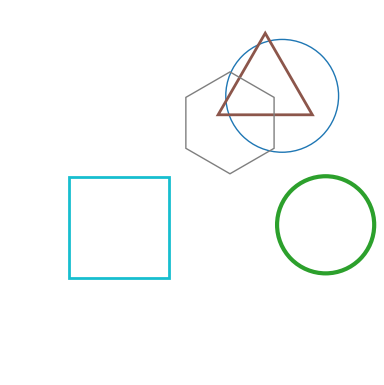[{"shape": "circle", "thickness": 1, "radius": 0.73, "center": [0.733, 0.751]}, {"shape": "circle", "thickness": 3, "radius": 0.63, "center": [0.846, 0.416]}, {"shape": "triangle", "thickness": 2, "radius": 0.71, "center": [0.689, 0.772]}, {"shape": "hexagon", "thickness": 1, "radius": 0.66, "center": [0.597, 0.681]}, {"shape": "square", "thickness": 2, "radius": 0.65, "center": [0.309, 0.409]}]